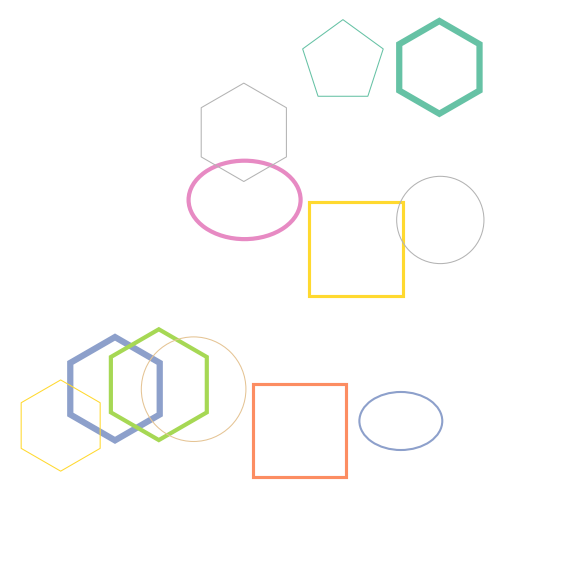[{"shape": "pentagon", "thickness": 0.5, "radius": 0.37, "center": [0.594, 0.892]}, {"shape": "hexagon", "thickness": 3, "radius": 0.4, "center": [0.761, 0.882]}, {"shape": "square", "thickness": 1.5, "radius": 0.4, "center": [0.518, 0.254]}, {"shape": "oval", "thickness": 1, "radius": 0.36, "center": [0.694, 0.27]}, {"shape": "hexagon", "thickness": 3, "radius": 0.45, "center": [0.199, 0.326]}, {"shape": "oval", "thickness": 2, "radius": 0.48, "center": [0.424, 0.653]}, {"shape": "hexagon", "thickness": 2, "radius": 0.48, "center": [0.275, 0.333]}, {"shape": "square", "thickness": 1.5, "radius": 0.41, "center": [0.616, 0.567]}, {"shape": "hexagon", "thickness": 0.5, "radius": 0.39, "center": [0.105, 0.262]}, {"shape": "circle", "thickness": 0.5, "radius": 0.45, "center": [0.335, 0.325]}, {"shape": "hexagon", "thickness": 0.5, "radius": 0.43, "center": [0.422, 0.77]}, {"shape": "circle", "thickness": 0.5, "radius": 0.38, "center": [0.762, 0.618]}]